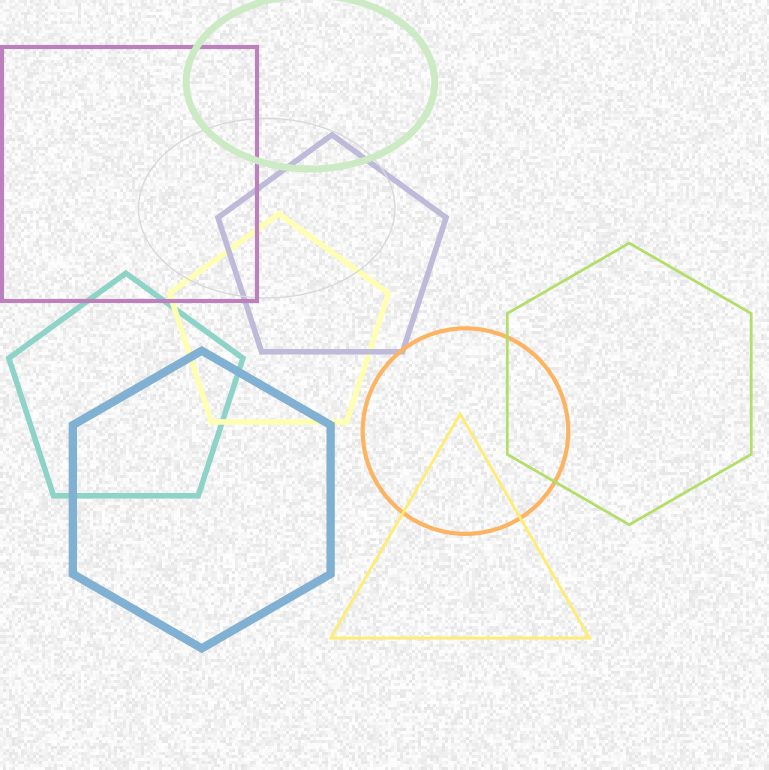[{"shape": "pentagon", "thickness": 2, "radius": 0.8, "center": [0.163, 0.485]}, {"shape": "pentagon", "thickness": 2, "radius": 0.75, "center": [0.362, 0.573]}, {"shape": "pentagon", "thickness": 2, "radius": 0.78, "center": [0.431, 0.669]}, {"shape": "hexagon", "thickness": 3, "radius": 0.97, "center": [0.262, 0.351]}, {"shape": "circle", "thickness": 1.5, "radius": 0.67, "center": [0.605, 0.44]}, {"shape": "hexagon", "thickness": 1, "radius": 0.91, "center": [0.817, 0.501]}, {"shape": "oval", "thickness": 0.5, "radius": 0.83, "center": [0.346, 0.73]}, {"shape": "square", "thickness": 1.5, "radius": 0.83, "center": [0.168, 0.774]}, {"shape": "oval", "thickness": 2.5, "radius": 0.81, "center": [0.403, 0.893]}, {"shape": "triangle", "thickness": 1, "radius": 0.97, "center": [0.598, 0.268]}]